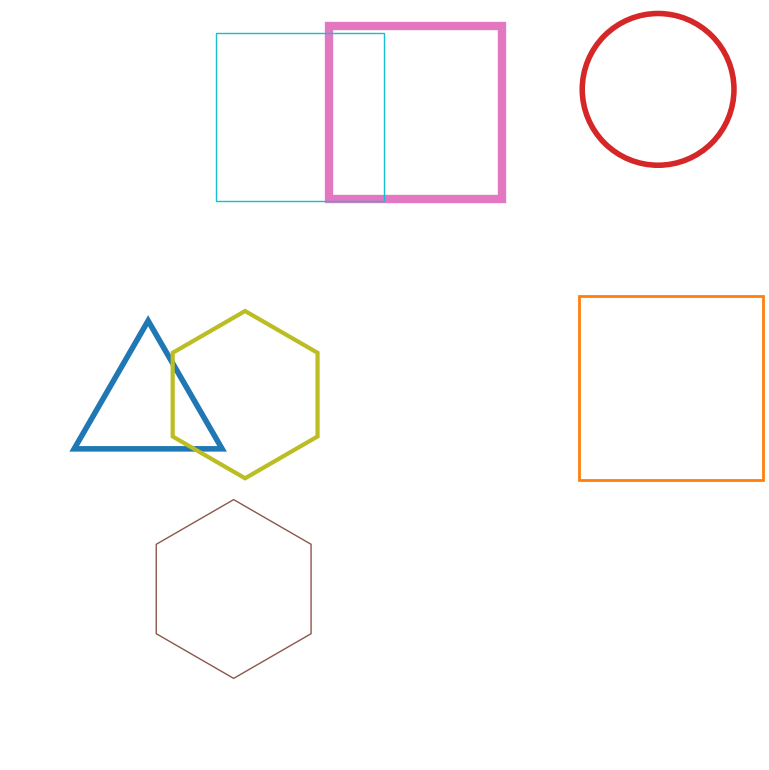[{"shape": "triangle", "thickness": 2, "radius": 0.55, "center": [0.192, 0.473]}, {"shape": "square", "thickness": 1, "radius": 0.6, "center": [0.872, 0.496]}, {"shape": "circle", "thickness": 2, "radius": 0.49, "center": [0.855, 0.884]}, {"shape": "hexagon", "thickness": 0.5, "radius": 0.58, "center": [0.303, 0.235]}, {"shape": "square", "thickness": 3, "radius": 0.56, "center": [0.539, 0.854]}, {"shape": "hexagon", "thickness": 1.5, "radius": 0.54, "center": [0.318, 0.487]}, {"shape": "square", "thickness": 0.5, "radius": 0.55, "center": [0.39, 0.848]}]